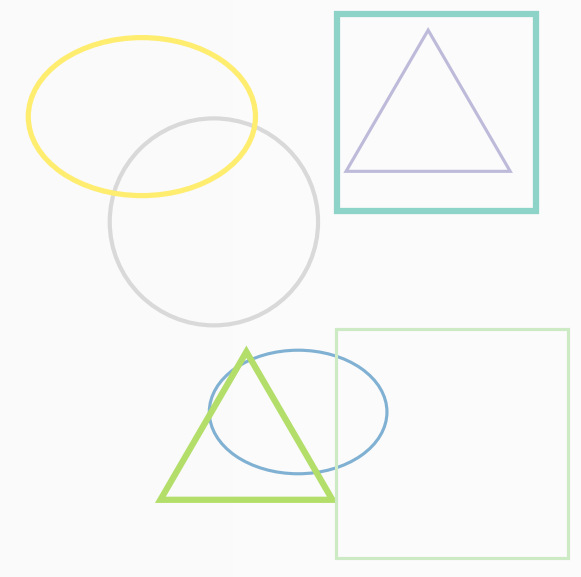[{"shape": "square", "thickness": 3, "radius": 0.85, "center": [0.751, 0.804]}, {"shape": "triangle", "thickness": 1.5, "radius": 0.82, "center": [0.737, 0.784]}, {"shape": "oval", "thickness": 1.5, "radius": 0.76, "center": [0.513, 0.286]}, {"shape": "triangle", "thickness": 3, "radius": 0.85, "center": [0.424, 0.219]}, {"shape": "circle", "thickness": 2, "radius": 0.9, "center": [0.368, 0.615]}, {"shape": "square", "thickness": 1.5, "radius": 0.99, "center": [0.778, 0.231]}, {"shape": "oval", "thickness": 2.5, "radius": 0.98, "center": [0.244, 0.797]}]